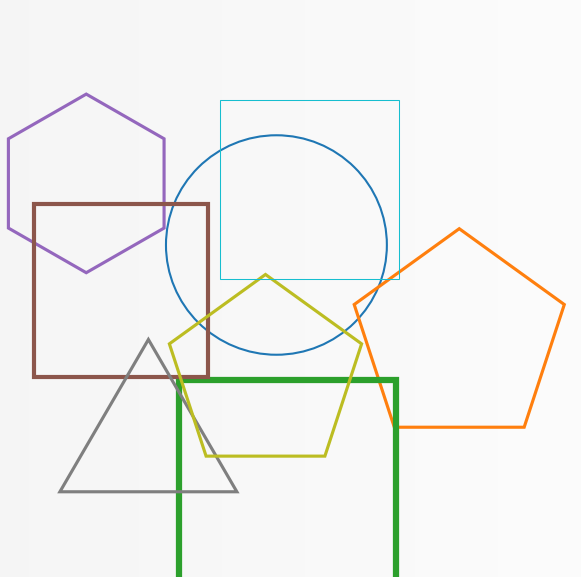[{"shape": "circle", "thickness": 1, "radius": 0.95, "center": [0.476, 0.575]}, {"shape": "pentagon", "thickness": 1.5, "radius": 0.95, "center": [0.79, 0.413]}, {"shape": "square", "thickness": 3, "radius": 0.93, "center": [0.494, 0.155]}, {"shape": "hexagon", "thickness": 1.5, "radius": 0.77, "center": [0.148, 0.682]}, {"shape": "square", "thickness": 2, "radius": 0.75, "center": [0.209, 0.496]}, {"shape": "triangle", "thickness": 1.5, "radius": 0.88, "center": [0.255, 0.235]}, {"shape": "pentagon", "thickness": 1.5, "radius": 0.87, "center": [0.457, 0.35]}, {"shape": "square", "thickness": 0.5, "radius": 0.77, "center": [0.533, 0.671]}]